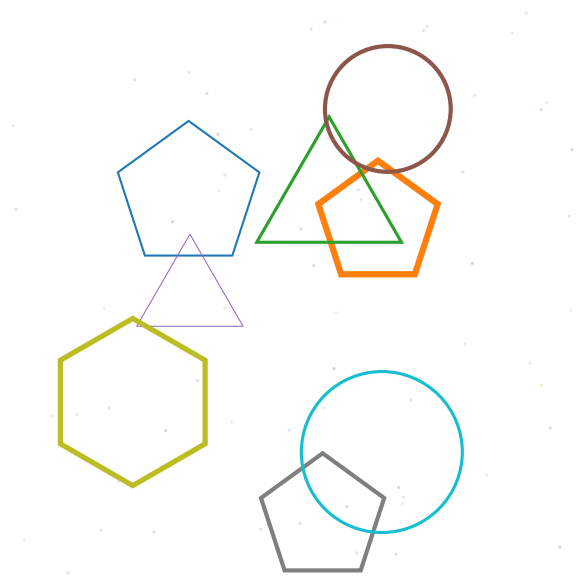[{"shape": "pentagon", "thickness": 1, "radius": 0.64, "center": [0.327, 0.661]}, {"shape": "pentagon", "thickness": 3, "radius": 0.54, "center": [0.655, 0.612]}, {"shape": "triangle", "thickness": 1.5, "radius": 0.72, "center": [0.57, 0.652]}, {"shape": "triangle", "thickness": 0.5, "radius": 0.53, "center": [0.329, 0.487]}, {"shape": "circle", "thickness": 2, "radius": 0.54, "center": [0.672, 0.81]}, {"shape": "pentagon", "thickness": 2, "radius": 0.56, "center": [0.559, 0.102]}, {"shape": "hexagon", "thickness": 2.5, "radius": 0.72, "center": [0.23, 0.303]}, {"shape": "circle", "thickness": 1.5, "radius": 0.7, "center": [0.661, 0.216]}]